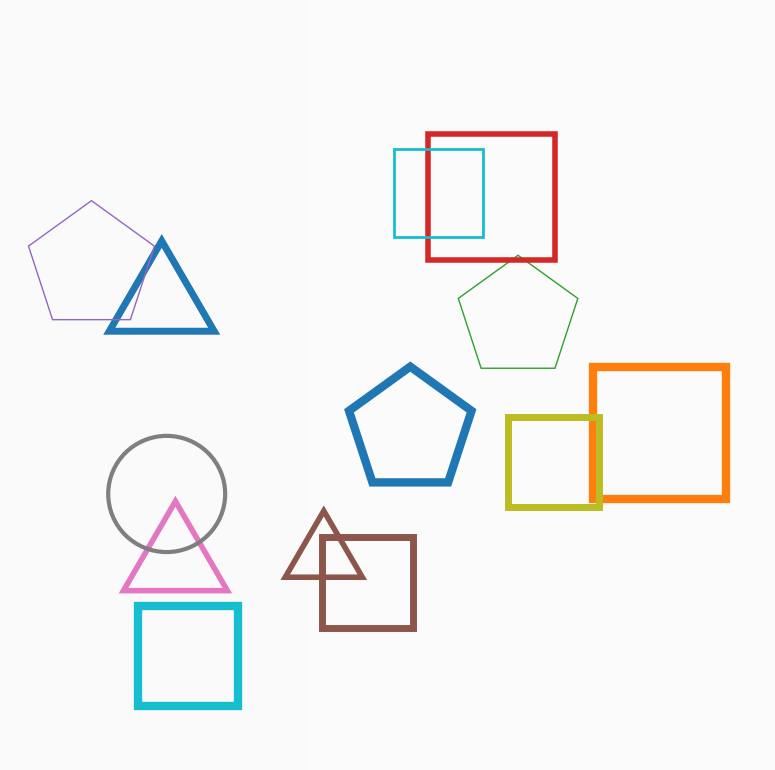[{"shape": "pentagon", "thickness": 3, "radius": 0.42, "center": [0.529, 0.441]}, {"shape": "triangle", "thickness": 2.5, "radius": 0.39, "center": [0.209, 0.609]}, {"shape": "square", "thickness": 3, "radius": 0.43, "center": [0.851, 0.438]}, {"shape": "pentagon", "thickness": 0.5, "radius": 0.41, "center": [0.668, 0.587]}, {"shape": "square", "thickness": 2, "radius": 0.41, "center": [0.634, 0.745]}, {"shape": "pentagon", "thickness": 0.5, "radius": 0.43, "center": [0.118, 0.654]}, {"shape": "square", "thickness": 2.5, "radius": 0.29, "center": [0.475, 0.243]}, {"shape": "triangle", "thickness": 2, "radius": 0.29, "center": [0.418, 0.279]}, {"shape": "triangle", "thickness": 2, "radius": 0.39, "center": [0.226, 0.272]}, {"shape": "circle", "thickness": 1.5, "radius": 0.38, "center": [0.215, 0.358]}, {"shape": "square", "thickness": 2.5, "radius": 0.29, "center": [0.714, 0.4]}, {"shape": "square", "thickness": 1, "radius": 0.29, "center": [0.566, 0.749]}, {"shape": "square", "thickness": 3, "radius": 0.32, "center": [0.243, 0.148]}]